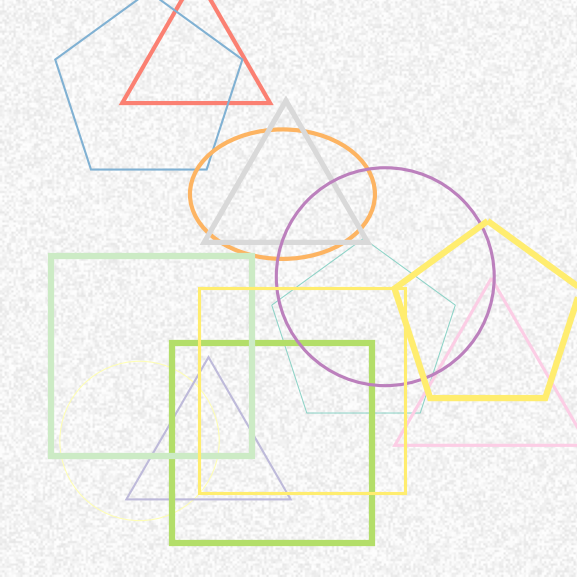[{"shape": "pentagon", "thickness": 0.5, "radius": 0.84, "center": [0.629, 0.419]}, {"shape": "circle", "thickness": 0.5, "radius": 0.69, "center": [0.242, 0.236]}, {"shape": "triangle", "thickness": 1, "radius": 0.82, "center": [0.361, 0.217]}, {"shape": "triangle", "thickness": 2, "radius": 0.74, "center": [0.34, 0.895]}, {"shape": "pentagon", "thickness": 1, "radius": 0.85, "center": [0.258, 0.843]}, {"shape": "oval", "thickness": 2, "radius": 0.8, "center": [0.489, 0.663]}, {"shape": "square", "thickness": 3, "radius": 0.87, "center": [0.472, 0.232]}, {"shape": "triangle", "thickness": 1.5, "radius": 0.97, "center": [0.851, 0.325]}, {"shape": "triangle", "thickness": 2.5, "radius": 0.82, "center": [0.495, 0.661]}, {"shape": "circle", "thickness": 1.5, "radius": 0.94, "center": [0.667, 0.52]}, {"shape": "square", "thickness": 3, "radius": 0.87, "center": [0.263, 0.383]}, {"shape": "pentagon", "thickness": 3, "radius": 0.85, "center": [0.844, 0.447]}, {"shape": "square", "thickness": 1.5, "radius": 0.89, "center": [0.523, 0.323]}]